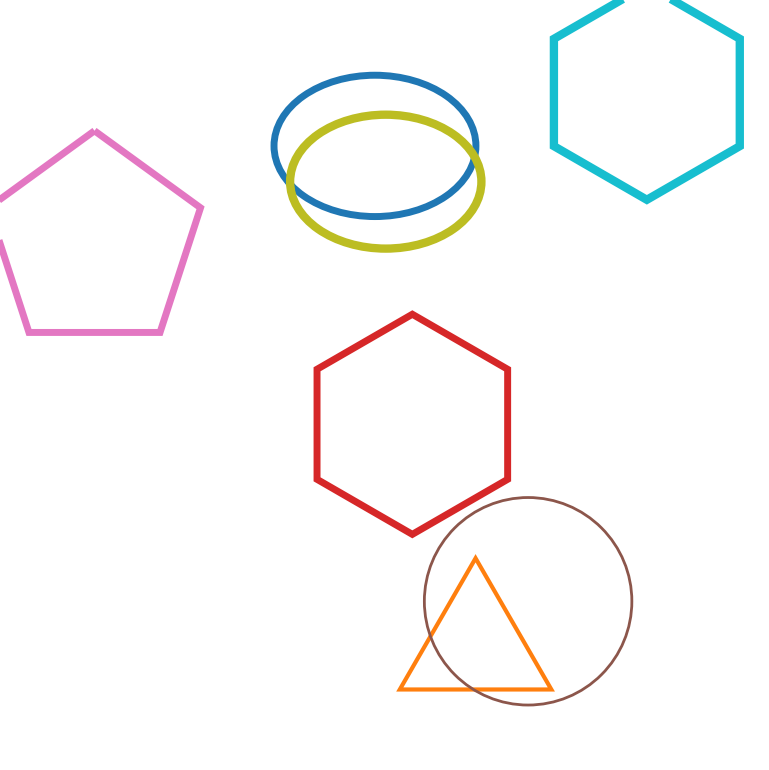[{"shape": "oval", "thickness": 2.5, "radius": 0.66, "center": [0.487, 0.811]}, {"shape": "triangle", "thickness": 1.5, "radius": 0.57, "center": [0.618, 0.161]}, {"shape": "hexagon", "thickness": 2.5, "radius": 0.71, "center": [0.536, 0.449]}, {"shape": "circle", "thickness": 1, "radius": 0.67, "center": [0.686, 0.219]}, {"shape": "pentagon", "thickness": 2.5, "radius": 0.72, "center": [0.123, 0.685]}, {"shape": "oval", "thickness": 3, "radius": 0.62, "center": [0.501, 0.764]}, {"shape": "hexagon", "thickness": 3, "radius": 0.7, "center": [0.84, 0.88]}]